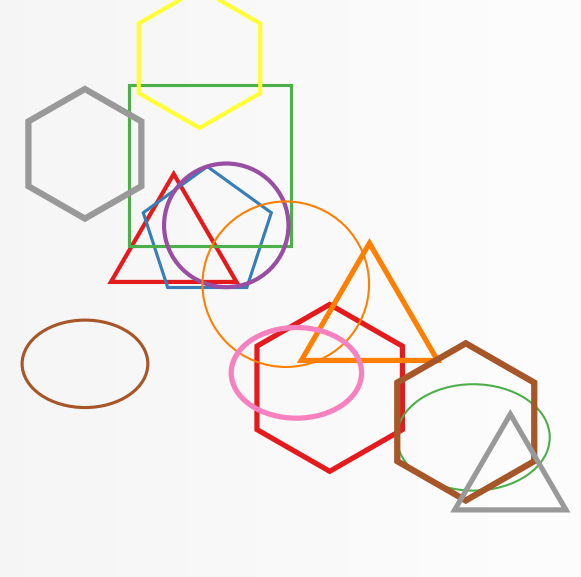[{"shape": "hexagon", "thickness": 2.5, "radius": 0.72, "center": [0.567, 0.327]}, {"shape": "triangle", "thickness": 2, "radius": 0.62, "center": [0.299, 0.573]}, {"shape": "pentagon", "thickness": 1.5, "radius": 0.58, "center": [0.357, 0.595]}, {"shape": "square", "thickness": 1.5, "radius": 0.7, "center": [0.362, 0.712]}, {"shape": "oval", "thickness": 1, "radius": 0.66, "center": [0.814, 0.242]}, {"shape": "circle", "thickness": 2, "radius": 0.54, "center": [0.389, 0.609]}, {"shape": "circle", "thickness": 1, "radius": 0.72, "center": [0.492, 0.507]}, {"shape": "triangle", "thickness": 2.5, "radius": 0.68, "center": [0.636, 0.443]}, {"shape": "hexagon", "thickness": 2, "radius": 0.6, "center": [0.343, 0.898]}, {"shape": "oval", "thickness": 1.5, "radius": 0.54, "center": [0.146, 0.369]}, {"shape": "hexagon", "thickness": 3, "radius": 0.68, "center": [0.801, 0.269]}, {"shape": "oval", "thickness": 2.5, "radius": 0.56, "center": [0.51, 0.354]}, {"shape": "triangle", "thickness": 2.5, "radius": 0.55, "center": [0.878, 0.171]}, {"shape": "hexagon", "thickness": 3, "radius": 0.56, "center": [0.146, 0.733]}]